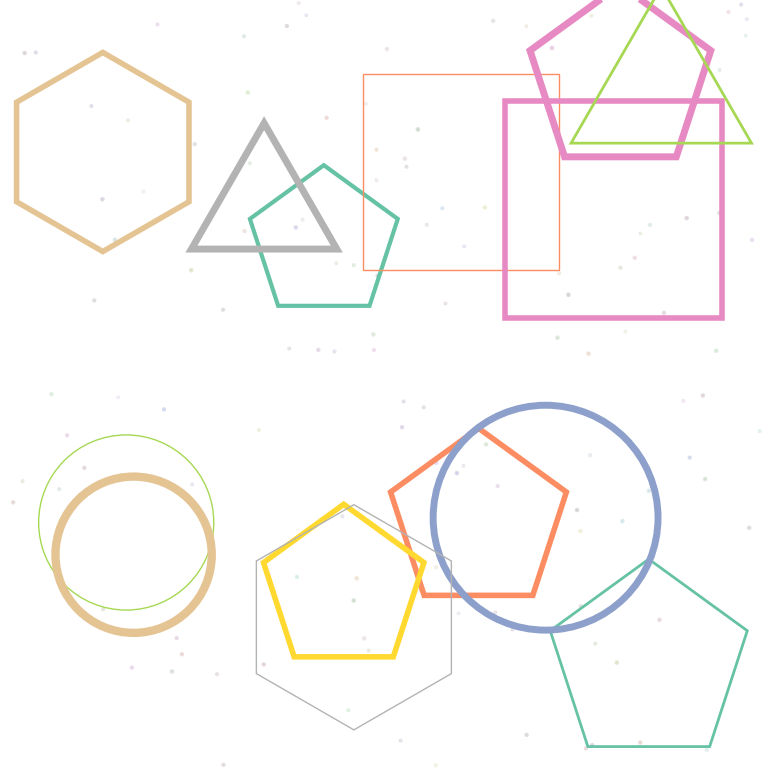[{"shape": "pentagon", "thickness": 1.5, "radius": 0.5, "center": [0.421, 0.685]}, {"shape": "pentagon", "thickness": 1, "radius": 0.67, "center": [0.843, 0.139]}, {"shape": "pentagon", "thickness": 2, "radius": 0.6, "center": [0.621, 0.324]}, {"shape": "square", "thickness": 0.5, "radius": 0.64, "center": [0.599, 0.777]}, {"shape": "circle", "thickness": 2.5, "radius": 0.73, "center": [0.709, 0.328]}, {"shape": "pentagon", "thickness": 2.5, "radius": 0.62, "center": [0.806, 0.896]}, {"shape": "square", "thickness": 2, "radius": 0.7, "center": [0.796, 0.728]}, {"shape": "circle", "thickness": 0.5, "radius": 0.57, "center": [0.164, 0.321]}, {"shape": "triangle", "thickness": 1, "radius": 0.68, "center": [0.859, 0.882]}, {"shape": "pentagon", "thickness": 2, "radius": 0.55, "center": [0.446, 0.236]}, {"shape": "hexagon", "thickness": 2, "radius": 0.65, "center": [0.133, 0.803]}, {"shape": "circle", "thickness": 3, "radius": 0.51, "center": [0.174, 0.28]}, {"shape": "hexagon", "thickness": 0.5, "radius": 0.73, "center": [0.46, 0.198]}, {"shape": "triangle", "thickness": 2.5, "radius": 0.55, "center": [0.343, 0.731]}]